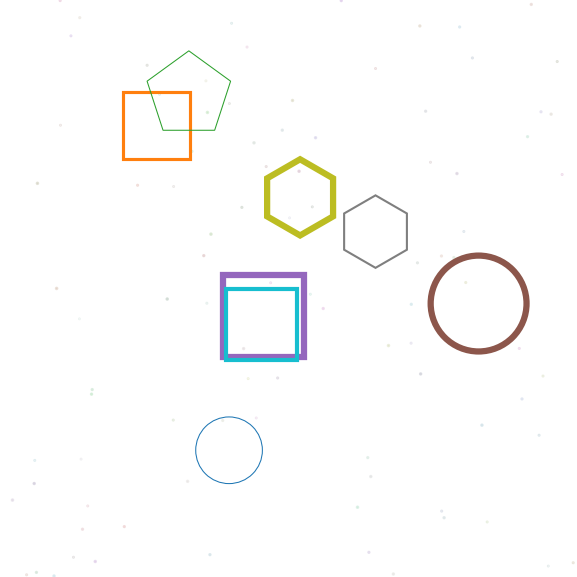[{"shape": "circle", "thickness": 0.5, "radius": 0.29, "center": [0.397, 0.219]}, {"shape": "square", "thickness": 1.5, "radius": 0.29, "center": [0.271, 0.782]}, {"shape": "pentagon", "thickness": 0.5, "radius": 0.38, "center": [0.327, 0.835]}, {"shape": "square", "thickness": 3, "radius": 0.35, "center": [0.457, 0.452]}, {"shape": "circle", "thickness": 3, "radius": 0.42, "center": [0.829, 0.474]}, {"shape": "hexagon", "thickness": 1, "radius": 0.31, "center": [0.65, 0.598]}, {"shape": "hexagon", "thickness": 3, "radius": 0.33, "center": [0.52, 0.657]}, {"shape": "square", "thickness": 2, "radius": 0.31, "center": [0.453, 0.437]}]